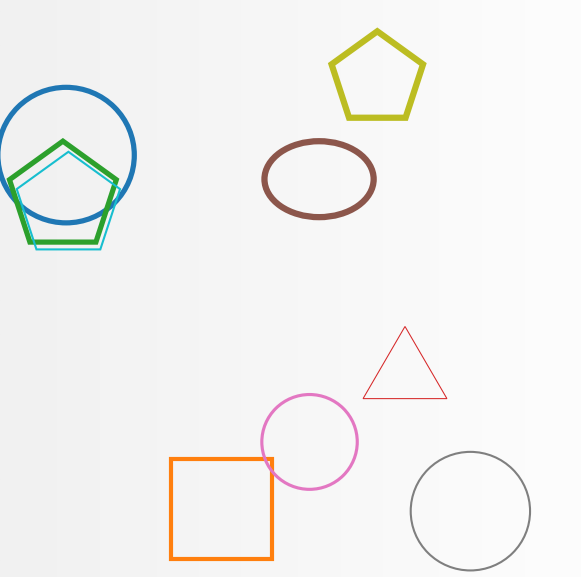[{"shape": "circle", "thickness": 2.5, "radius": 0.59, "center": [0.114, 0.731]}, {"shape": "square", "thickness": 2, "radius": 0.43, "center": [0.381, 0.118]}, {"shape": "pentagon", "thickness": 2.5, "radius": 0.48, "center": [0.108, 0.658]}, {"shape": "triangle", "thickness": 0.5, "radius": 0.42, "center": [0.697, 0.351]}, {"shape": "oval", "thickness": 3, "radius": 0.47, "center": [0.549, 0.689]}, {"shape": "circle", "thickness": 1.5, "radius": 0.41, "center": [0.533, 0.234]}, {"shape": "circle", "thickness": 1, "radius": 0.51, "center": [0.809, 0.114]}, {"shape": "pentagon", "thickness": 3, "radius": 0.41, "center": [0.649, 0.862]}, {"shape": "pentagon", "thickness": 1, "radius": 0.47, "center": [0.118, 0.643]}]